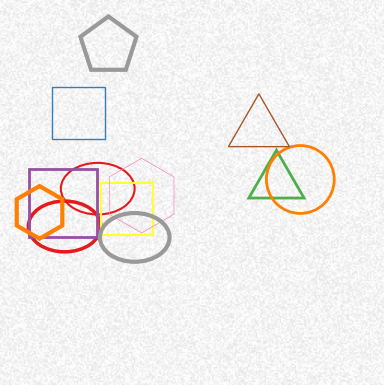[{"shape": "oval", "thickness": 1.5, "radius": 0.48, "center": [0.254, 0.51]}, {"shape": "oval", "thickness": 2.5, "radius": 0.47, "center": [0.168, 0.412]}, {"shape": "square", "thickness": 1, "radius": 0.34, "center": [0.203, 0.706]}, {"shape": "triangle", "thickness": 2, "radius": 0.41, "center": [0.718, 0.527]}, {"shape": "square", "thickness": 2, "radius": 0.44, "center": [0.163, 0.472]}, {"shape": "hexagon", "thickness": 3, "radius": 0.34, "center": [0.103, 0.448]}, {"shape": "circle", "thickness": 2, "radius": 0.44, "center": [0.78, 0.534]}, {"shape": "square", "thickness": 1.5, "radius": 0.34, "center": [0.329, 0.458]}, {"shape": "triangle", "thickness": 1, "radius": 0.46, "center": [0.672, 0.665]}, {"shape": "hexagon", "thickness": 0.5, "radius": 0.48, "center": [0.368, 0.492]}, {"shape": "oval", "thickness": 3, "radius": 0.45, "center": [0.35, 0.383]}, {"shape": "pentagon", "thickness": 3, "radius": 0.38, "center": [0.282, 0.881]}]